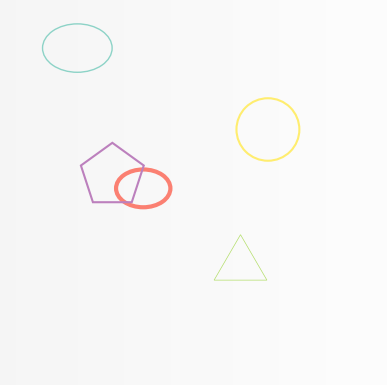[{"shape": "oval", "thickness": 1, "radius": 0.45, "center": [0.2, 0.875]}, {"shape": "oval", "thickness": 3, "radius": 0.35, "center": [0.37, 0.511]}, {"shape": "triangle", "thickness": 0.5, "radius": 0.39, "center": [0.621, 0.312]}, {"shape": "pentagon", "thickness": 1.5, "radius": 0.43, "center": [0.29, 0.544]}, {"shape": "circle", "thickness": 1.5, "radius": 0.41, "center": [0.691, 0.664]}]